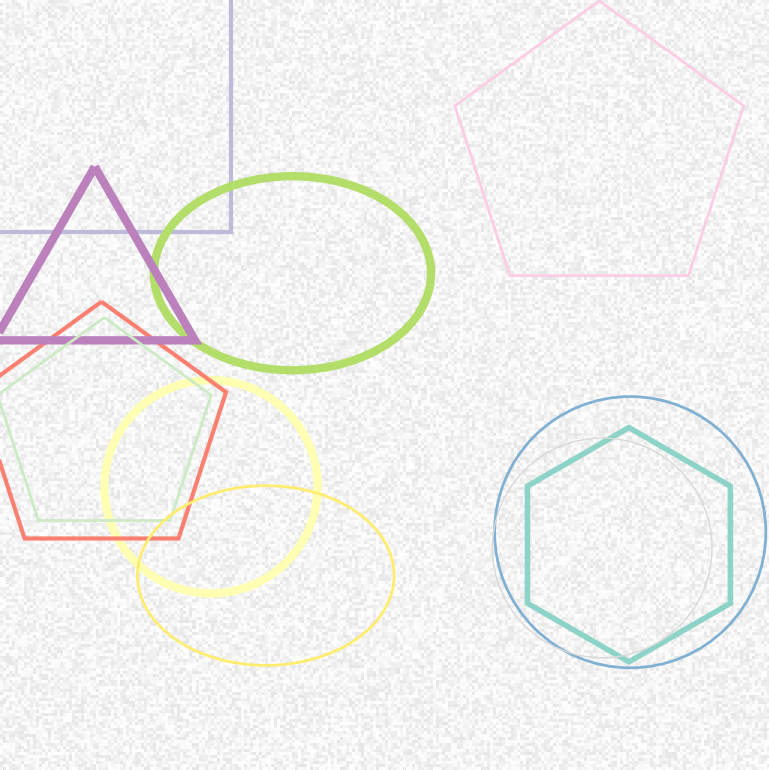[{"shape": "hexagon", "thickness": 2, "radius": 0.76, "center": [0.817, 0.293]}, {"shape": "circle", "thickness": 3, "radius": 0.69, "center": [0.274, 0.368]}, {"shape": "square", "thickness": 1.5, "radius": 0.87, "center": [0.125, 0.874]}, {"shape": "pentagon", "thickness": 1.5, "radius": 0.85, "center": [0.132, 0.438]}, {"shape": "circle", "thickness": 1, "radius": 0.88, "center": [0.818, 0.309]}, {"shape": "oval", "thickness": 3, "radius": 0.9, "center": [0.38, 0.645]}, {"shape": "pentagon", "thickness": 1, "radius": 0.99, "center": [0.778, 0.802]}, {"shape": "circle", "thickness": 0.5, "radius": 0.71, "center": [0.782, 0.288]}, {"shape": "triangle", "thickness": 3, "radius": 0.75, "center": [0.123, 0.633]}, {"shape": "pentagon", "thickness": 1, "radius": 0.73, "center": [0.136, 0.442]}, {"shape": "oval", "thickness": 1, "radius": 0.83, "center": [0.345, 0.253]}]